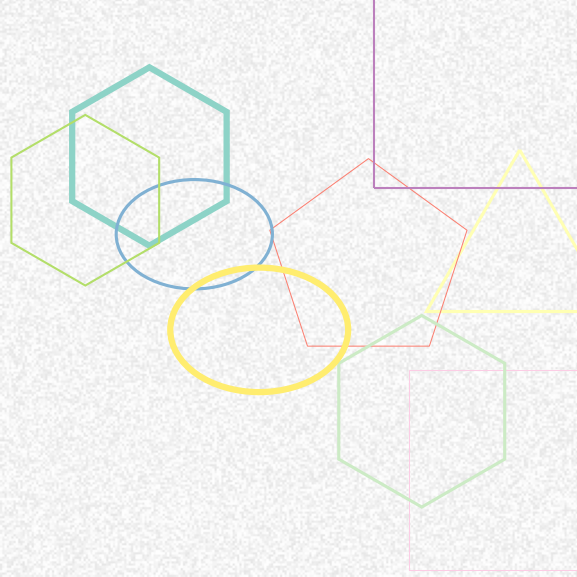[{"shape": "hexagon", "thickness": 3, "radius": 0.77, "center": [0.259, 0.728]}, {"shape": "triangle", "thickness": 1.5, "radius": 0.93, "center": [0.9, 0.553]}, {"shape": "pentagon", "thickness": 0.5, "radius": 0.9, "center": [0.638, 0.545]}, {"shape": "oval", "thickness": 1.5, "radius": 0.68, "center": [0.336, 0.594]}, {"shape": "hexagon", "thickness": 1, "radius": 0.74, "center": [0.148, 0.652]}, {"shape": "square", "thickness": 0.5, "radius": 0.87, "center": [0.881, 0.186]}, {"shape": "square", "thickness": 1, "radius": 0.89, "center": [0.824, 0.851]}, {"shape": "hexagon", "thickness": 1.5, "radius": 0.83, "center": [0.73, 0.287]}, {"shape": "oval", "thickness": 3, "radius": 0.77, "center": [0.449, 0.428]}]